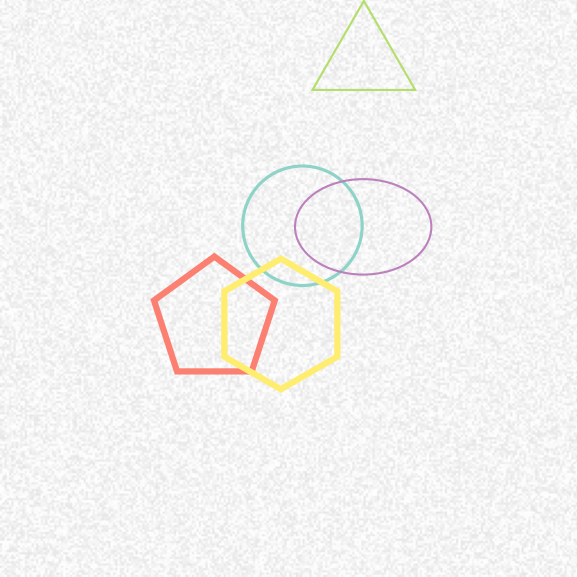[{"shape": "circle", "thickness": 1.5, "radius": 0.52, "center": [0.524, 0.608]}, {"shape": "pentagon", "thickness": 3, "radius": 0.55, "center": [0.371, 0.445]}, {"shape": "triangle", "thickness": 1, "radius": 0.51, "center": [0.63, 0.895]}, {"shape": "oval", "thickness": 1, "radius": 0.59, "center": [0.629, 0.606]}, {"shape": "hexagon", "thickness": 3, "radius": 0.57, "center": [0.486, 0.438]}]